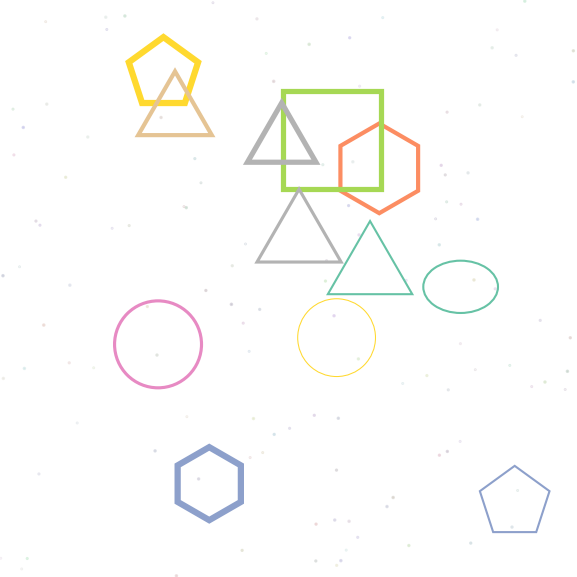[{"shape": "triangle", "thickness": 1, "radius": 0.42, "center": [0.641, 0.532]}, {"shape": "oval", "thickness": 1, "radius": 0.32, "center": [0.798, 0.502]}, {"shape": "hexagon", "thickness": 2, "radius": 0.39, "center": [0.657, 0.708]}, {"shape": "pentagon", "thickness": 1, "radius": 0.32, "center": [0.891, 0.129]}, {"shape": "hexagon", "thickness": 3, "radius": 0.32, "center": [0.362, 0.162]}, {"shape": "circle", "thickness": 1.5, "radius": 0.38, "center": [0.274, 0.403]}, {"shape": "square", "thickness": 2.5, "radius": 0.42, "center": [0.575, 0.757]}, {"shape": "circle", "thickness": 0.5, "radius": 0.34, "center": [0.583, 0.414]}, {"shape": "pentagon", "thickness": 3, "radius": 0.32, "center": [0.283, 0.872]}, {"shape": "triangle", "thickness": 2, "radius": 0.37, "center": [0.303, 0.802]}, {"shape": "triangle", "thickness": 1.5, "radius": 0.42, "center": [0.518, 0.587]}, {"shape": "triangle", "thickness": 2.5, "radius": 0.34, "center": [0.488, 0.752]}]